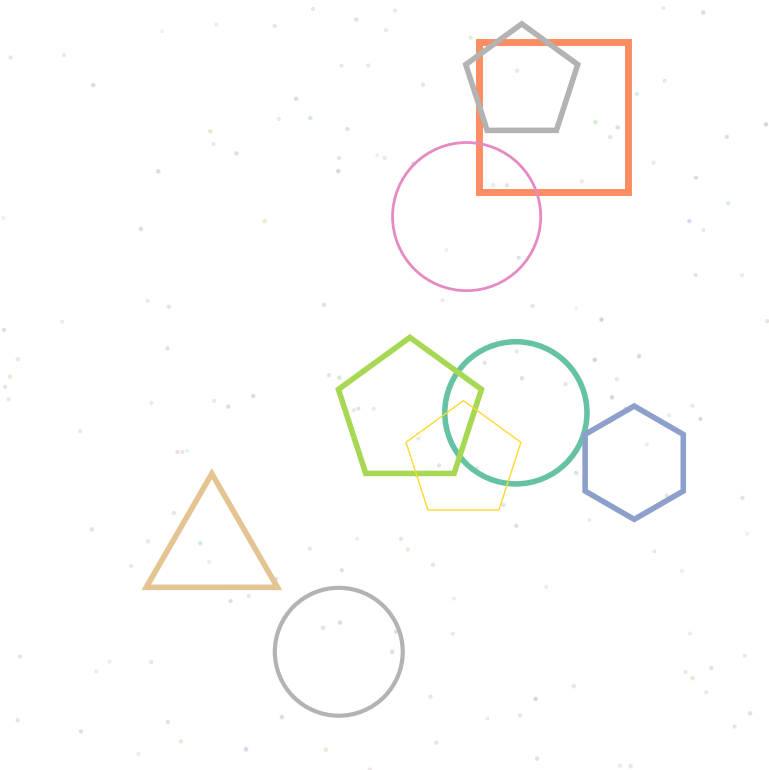[{"shape": "circle", "thickness": 2, "radius": 0.46, "center": [0.67, 0.464]}, {"shape": "square", "thickness": 2.5, "radius": 0.49, "center": [0.719, 0.848]}, {"shape": "hexagon", "thickness": 2, "radius": 0.37, "center": [0.824, 0.399]}, {"shape": "circle", "thickness": 1, "radius": 0.48, "center": [0.606, 0.719]}, {"shape": "pentagon", "thickness": 2, "radius": 0.49, "center": [0.532, 0.464]}, {"shape": "pentagon", "thickness": 0.5, "radius": 0.39, "center": [0.602, 0.401]}, {"shape": "triangle", "thickness": 2, "radius": 0.49, "center": [0.275, 0.286]}, {"shape": "pentagon", "thickness": 2, "radius": 0.38, "center": [0.678, 0.893]}, {"shape": "circle", "thickness": 1.5, "radius": 0.42, "center": [0.44, 0.154]}]